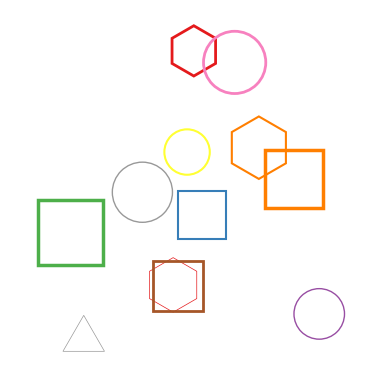[{"shape": "hexagon", "thickness": 0.5, "radius": 0.35, "center": [0.45, 0.26]}, {"shape": "hexagon", "thickness": 2, "radius": 0.33, "center": [0.503, 0.868]}, {"shape": "square", "thickness": 1.5, "radius": 0.32, "center": [0.525, 0.442]}, {"shape": "square", "thickness": 2.5, "radius": 0.42, "center": [0.184, 0.397]}, {"shape": "circle", "thickness": 1, "radius": 0.33, "center": [0.829, 0.185]}, {"shape": "square", "thickness": 2.5, "radius": 0.38, "center": [0.763, 0.535]}, {"shape": "hexagon", "thickness": 1.5, "radius": 0.41, "center": [0.672, 0.616]}, {"shape": "circle", "thickness": 1.5, "radius": 0.29, "center": [0.486, 0.605]}, {"shape": "square", "thickness": 2, "radius": 0.33, "center": [0.462, 0.258]}, {"shape": "circle", "thickness": 2, "radius": 0.4, "center": [0.609, 0.838]}, {"shape": "circle", "thickness": 1, "radius": 0.39, "center": [0.37, 0.501]}, {"shape": "triangle", "thickness": 0.5, "radius": 0.31, "center": [0.217, 0.119]}]